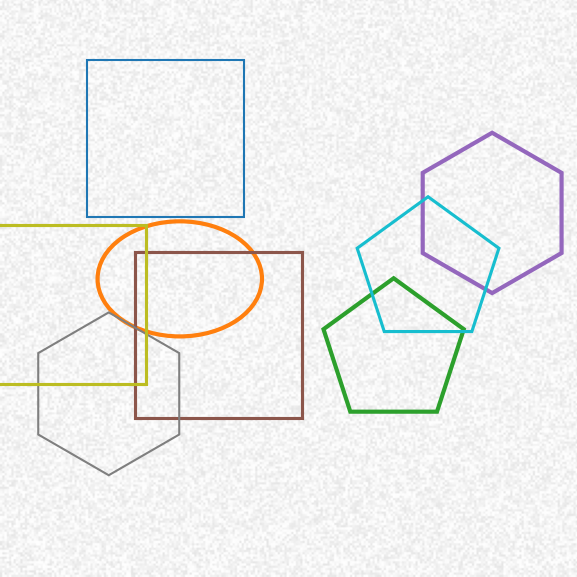[{"shape": "square", "thickness": 1, "radius": 0.68, "center": [0.287, 0.759]}, {"shape": "oval", "thickness": 2, "radius": 0.71, "center": [0.311, 0.516]}, {"shape": "pentagon", "thickness": 2, "radius": 0.64, "center": [0.682, 0.39]}, {"shape": "hexagon", "thickness": 2, "radius": 0.69, "center": [0.852, 0.63]}, {"shape": "square", "thickness": 1.5, "radius": 0.72, "center": [0.378, 0.419]}, {"shape": "hexagon", "thickness": 1, "radius": 0.7, "center": [0.188, 0.317]}, {"shape": "square", "thickness": 1.5, "radius": 0.69, "center": [0.115, 0.473]}, {"shape": "pentagon", "thickness": 1.5, "radius": 0.65, "center": [0.741, 0.529]}]